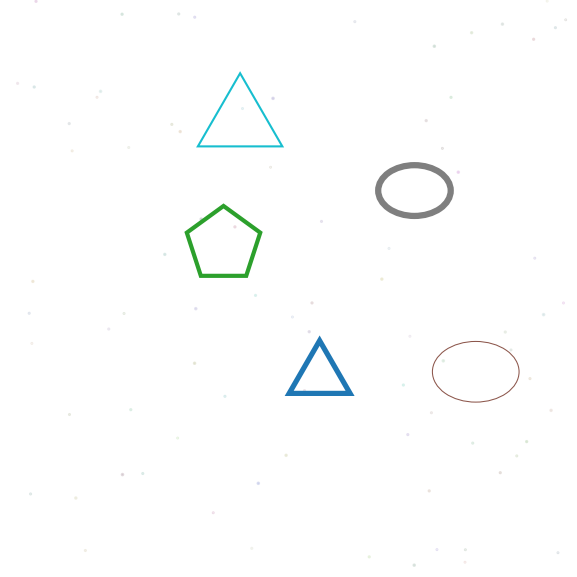[{"shape": "triangle", "thickness": 2.5, "radius": 0.3, "center": [0.553, 0.348]}, {"shape": "pentagon", "thickness": 2, "radius": 0.33, "center": [0.387, 0.576]}, {"shape": "oval", "thickness": 0.5, "radius": 0.38, "center": [0.824, 0.355]}, {"shape": "oval", "thickness": 3, "radius": 0.31, "center": [0.718, 0.669]}, {"shape": "triangle", "thickness": 1, "radius": 0.42, "center": [0.416, 0.788]}]